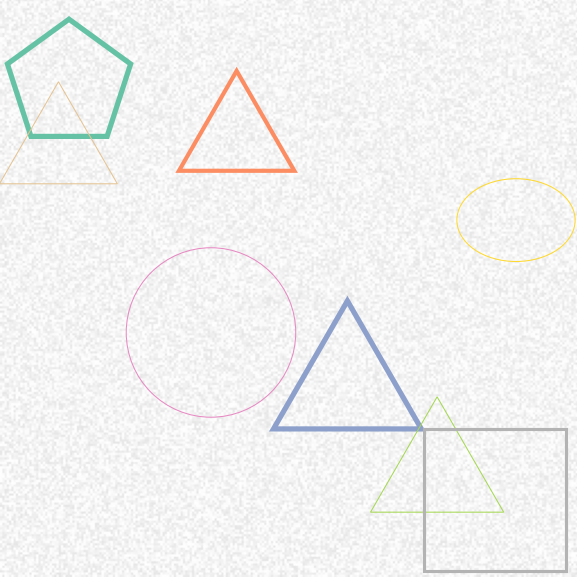[{"shape": "pentagon", "thickness": 2.5, "radius": 0.56, "center": [0.12, 0.854]}, {"shape": "triangle", "thickness": 2, "radius": 0.58, "center": [0.41, 0.761]}, {"shape": "triangle", "thickness": 2.5, "radius": 0.74, "center": [0.602, 0.33]}, {"shape": "circle", "thickness": 0.5, "radius": 0.73, "center": [0.365, 0.423]}, {"shape": "triangle", "thickness": 0.5, "radius": 0.67, "center": [0.757, 0.179]}, {"shape": "oval", "thickness": 0.5, "radius": 0.51, "center": [0.894, 0.618]}, {"shape": "triangle", "thickness": 0.5, "radius": 0.59, "center": [0.101, 0.74]}, {"shape": "square", "thickness": 1.5, "radius": 0.62, "center": [0.857, 0.133]}]